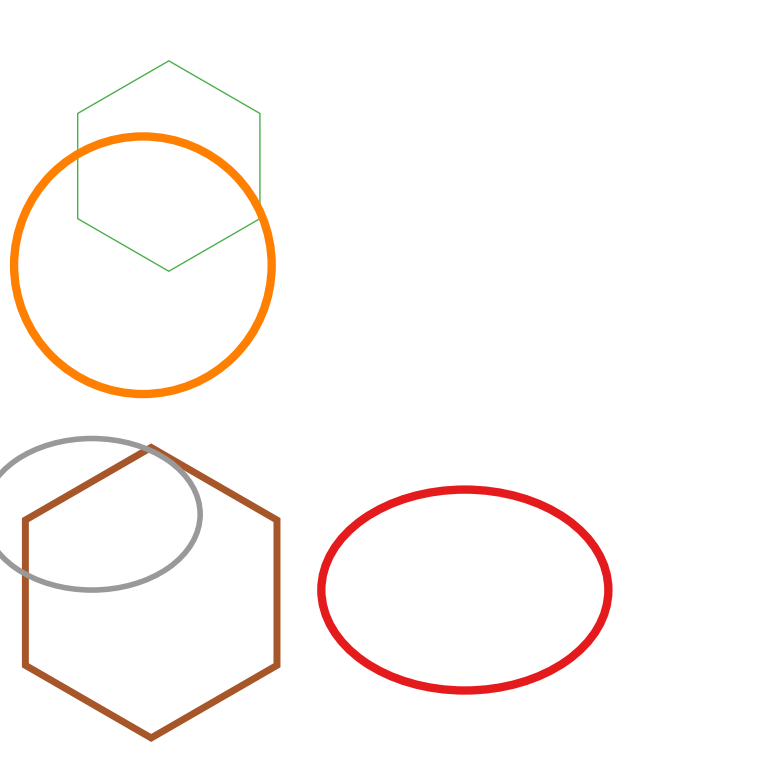[{"shape": "oval", "thickness": 3, "radius": 0.93, "center": [0.604, 0.234]}, {"shape": "hexagon", "thickness": 0.5, "radius": 0.68, "center": [0.219, 0.784]}, {"shape": "circle", "thickness": 3, "radius": 0.84, "center": [0.186, 0.656]}, {"shape": "hexagon", "thickness": 2.5, "radius": 0.94, "center": [0.196, 0.23]}, {"shape": "oval", "thickness": 2, "radius": 0.7, "center": [0.119, 0.332]}]